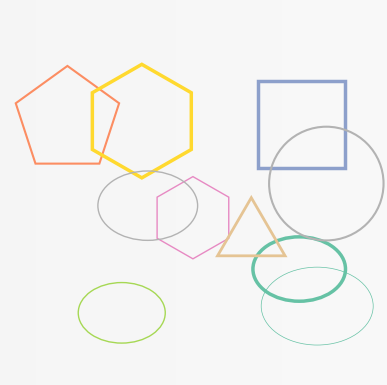[{"shape": "oval", "thickness": 2.5, "radius": 0.6, "center": [0.772, 0.301]}, {"shape": "oval", "thickness": 0.5, "radius": 0.72, "center": [0.819, 0.205]}, {"shape": "pentagon", "thickness": 1.5, "radius": 0.7, "center": [0.174, 0.688]}, {"shape": "square", "thickness": 2.5, "radius": 0.56, "center": [0.778, 0.676]}, {"shape": "hexagon", "thickness": 1, "radius": 0.53, "center": [0.498, 0.434]}, {"shape": "oval", "thickness": 1, "radius": 0.56, "center": [0.314, 0.187]}, {"shape": "hexagon", "thickness": 2.5, "radius": 0.74, "center": [0.366, 0.685]}, {"shape": "triangle", "thickness": 2, "radius": 0.5, "center": [0.649, 0.386]}, {"shape": "circle", "thickness": 1.5, "radius": 0.74, "center": [0.842, 0.523]}, {"shape": "oval", "thickness": 1, "radius": 0.64, "center": [0.381, 0.466]}]